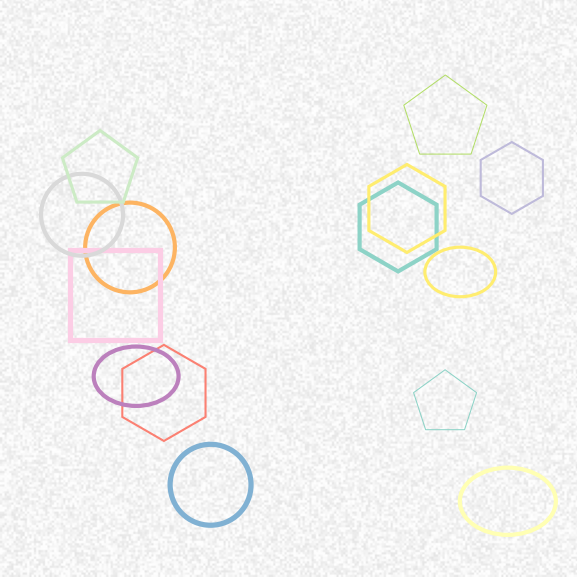[{"shape": "hexagon", "thickness": 2, "radius": 0.38, "center": [0.689, 0.606]}, {"shape": "pentagon", "thickness": 0.5, "radius": 0.29, "center": [0.771, 0.301]}, {"shape": "oval", "thickness": 2, "radius": 0.42, "center": [0.879, 0.131]}, {"shape": "hexagon", "thickness": 1, "radius": 0.31, "center": [0.886, 0.691]}, {"shape": "hexagon", "thickness": 1, "radius": 0.42, "center": [0.284, 0.319]}, {"shape": "circle", "thickness": 2.5, "radius": 0.35, "center": [0.365, 0.16]}, {"shape": "circle", "thickness": 2, "radius": 0.39, "center": [0.225, 0.571]}, {"shape": "pentagon", "thickness": 0.5, "radius": 0.38, "center": [0.771, 0.794]}, {"shape": "square", "thickness": 2.5, "radius": 0.39, "center": [0.199, 0.488]}, {"shape": "circle", "thickness": 2, "radius": 0.35, "center": [0.142, 0.627]}, {"shape": "oval", "thickness": 2, "radius": 0.37, "center": [0.236, 0.348]}, {"shape": "pentagon", "thickness": 1.5, "radius": 0.34, "center": [0.173, 0.705]}, {"shape": "oval", "thickness": 1.5, "radius": 0.31, "center": [0.797, 0.528]}, {"shape": "hexagon", "thickness": 1.5, "radius": 0.38, "center": [0.705, 0.638]}]